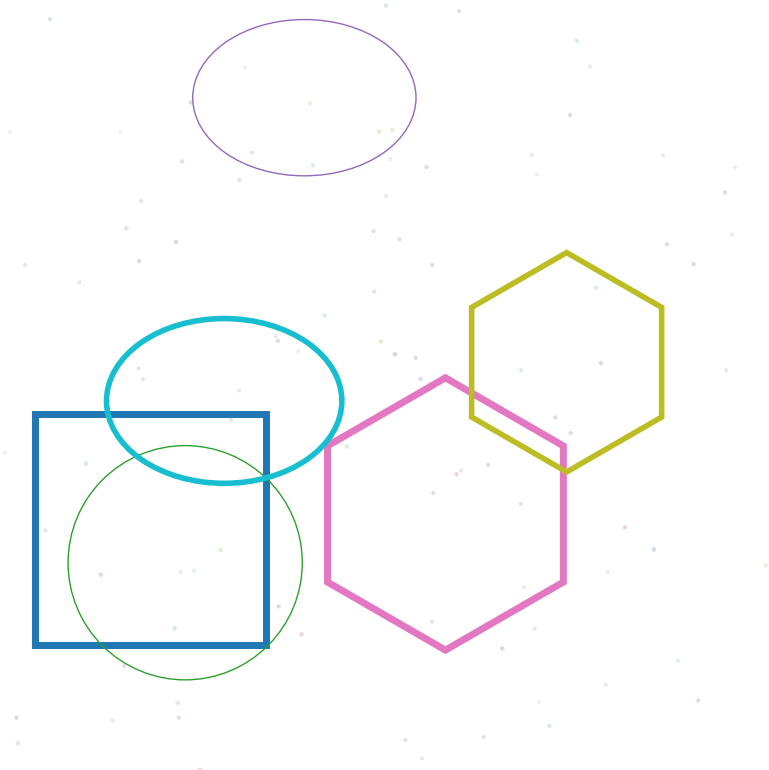[{"shape": "square", "thickness": 2.5, "radius": 0.75, "center": [0.195, 0.313]}, {"shape": "circle", "thickness": 0.5, "radius": 0.76, "center": [0.24, 0.269]}, {"shape": "oval", "thickness": 0.5, "radius": 0.72, "center": [0.395, 0.873]}, {"shape": "hexagon", "thickness": 2.5, "radius": 0.88, "center": [0.578, 0.332]}, {"shape": "hexagon", "thickness": 2, "radius": 0.71, "center": [0.736, 0.53]}, {"shape": "oval", "thickness": 2, "radius": 0.76, "center": [0.291, 0.479]}]